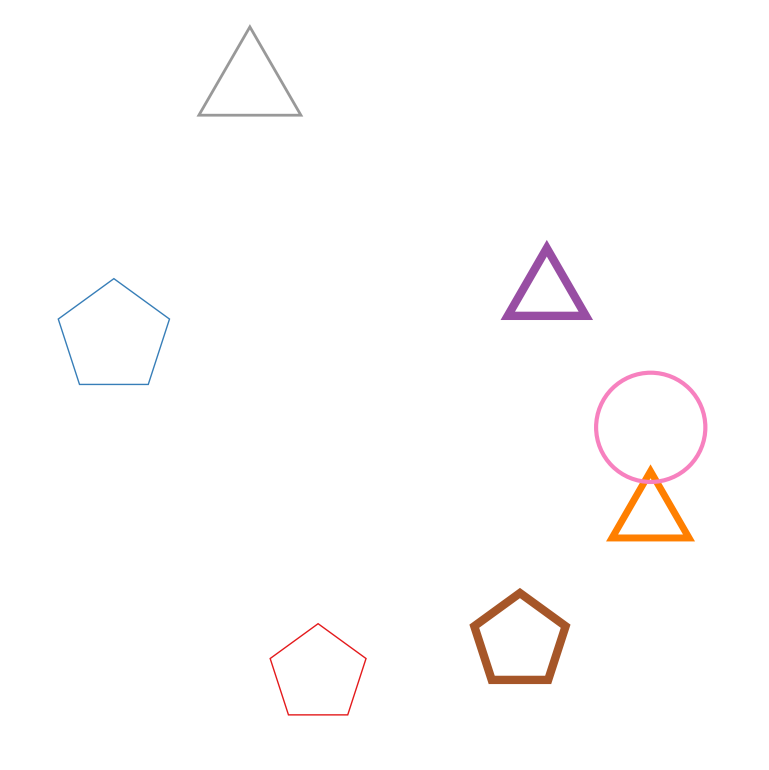[{"shape": "pentagon", "thickness": 0.5, "radius": 0.33, "center": [0.413, 0.125]}, {"shape": "pentagon", "thickness": 0.5, "radius": 0.38, "center": [0.148, 0.562]}, {"shape": "triangle", "thickness": 3, "radius": 0.29, "center": [0.71, 0.619]}, {"shape": "triangle", "thickness": 2.5, "radius": 0.29, "center": [0.845, 0.33]}, {"shape": "pentagon", "thickness": 3, "radius": 0.31, "center": [0.675, 0.167]}, {"shape": "circle", "thickness": 1.5, "radius": 0.35, "center": [0.845, 0.445]}, {"shape": "triangle", "thickness": 1, "radius": 0.38, "center": [0.325, 0.889]}]